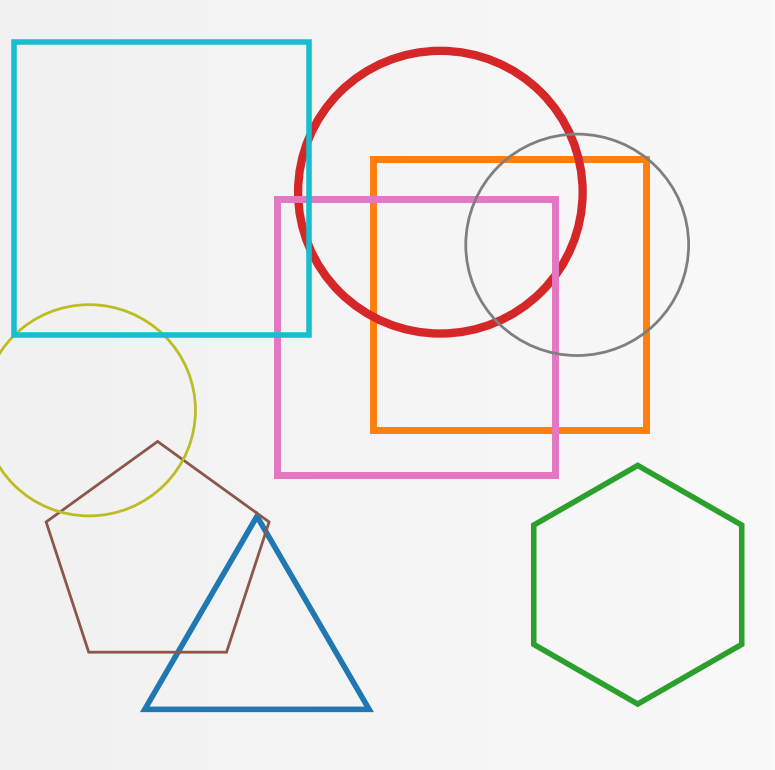[{"shape": "triangle", "thickness": 2, "radius": 0.84, "center": [0.332, 0.162]}, {"shape": "square", "thickness": 2.5, "radius": 0.88, "center": [0.657, 0.618]}, {"shape": "hexagon", "thickness": 2, "radius": 0.77, "center": [0.823, 0.241]}, {"shape": "circle", "thickness": 3, "radius": 0.92, "center": [0.568, 0.75]}, {"shape": "pentagon", "thickness": 1, "radius": 0.76, "center": [0.203, 0.275]}, {"shape": "square", "thickness": 2.5, "radius": 0.89, "center": [0.537, 0.562]}, {"shape": "circle", "thickness": 1, "radius": 0.72, "center": [0.745, 0.682]}, {"shape": "circle", "thickness": 1, "radius": 0.69, "center": [0.115, 0.467]}, {"shape": "square", "thickness": 2, "radius": 0.95, "center": [0.208, 0.755]}]